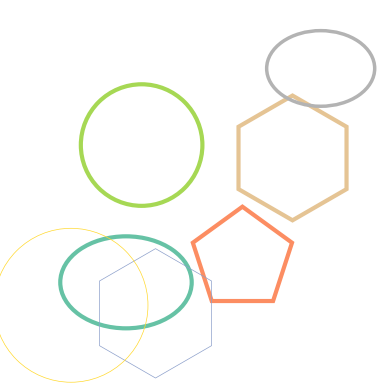[{"shape": "oval", "thickness": 3, "radius": 0.85, "center": [0.327, 0.267]}, {"shape": "pentagon", "thickness": 3, "radius": 0.68, "center": [0.63, 0.328]}, {"shape": "hexagon", "thickness": 0.5, "radius": 0.84, "center": [0.404, 0.186]}, {"shape": "circle", "thickness": 3, "radius": 0.79, "center": [0.368, 0.623]}, {"shape": "circle", "thickness": 0.5, "radius": 1.0, "center": [0.184, 0.207]}, {"shape": "hexagon", "thickness": 3, "radius": 0.81, "center": [0.76, 0.59]}, {"shape": "oval", "thickness": 2.5, "radius": 0.7, "center": [0.833, 0.822]}]